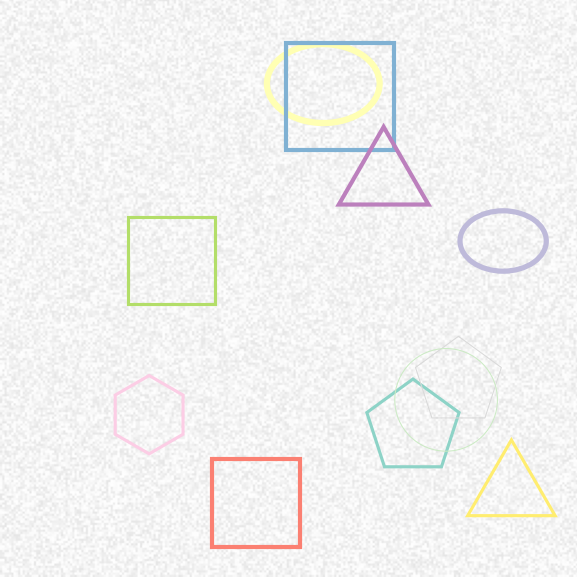[{"shape": "pentagon", "thickness": 1.5, "radius": 0.42, "center": [0.715, 0.259]}, {"shape": "oval", "thickness": 3, "radius": 0.49, "center": [0.56, 0.854]}, {"shape": "oval", "thickness": 2.5, "radius": 0.37, "center": [0.871, 0.582]}, {"shape": "square", "thickness": 2, "radius": 0.38, "center": [0.443, 0.128]}, {"shape": "square", "thickness": 2, "radius": 0.46, "center": [0.589, 0.832]}, {"shape": "square", "thickness": 1.5, "radius": 0.38, "center": [0.297, 0.549]}, {"shape": "hexagon", "thickness": 1.5, "radius": 0.34, "center": [0.258, 0.281]}, {"shape": "pentagon", "thickness": 0.5, "radius": 0.39, "center": [0.794, 0.339]}, {"shape": "triangle", "thickness": 2, "radius": 0.45, "center": [0.664, 0.69]}, {"shape": "circle", "thickness": 0.5, "radius": 0.44, "center": [0.772, 0.307]}, {"shape": "triangle", "thickness": 1.5, "radius": 0.44, "center": [0.886, 0.15]}]